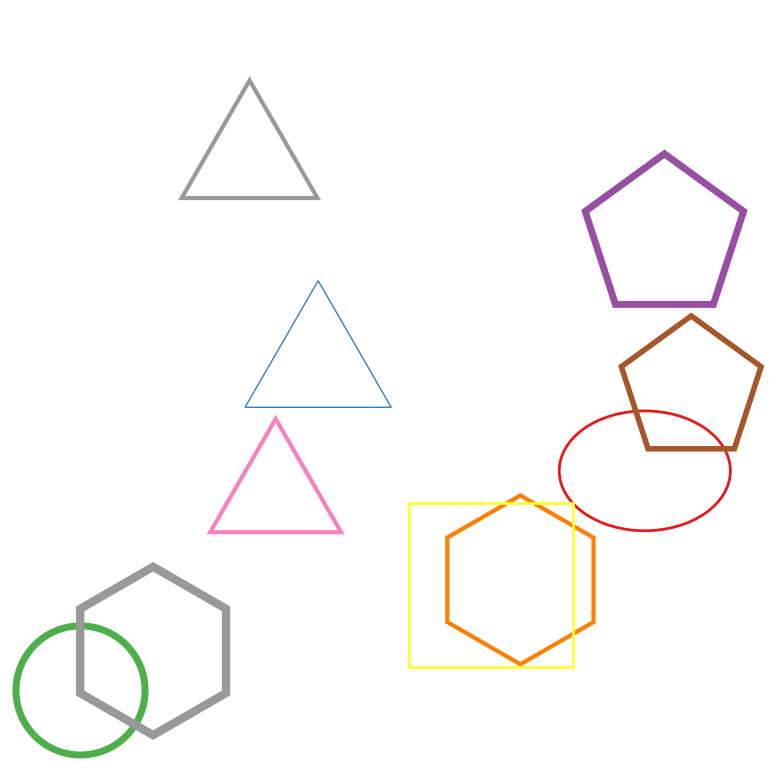[{"shape": "oval", "thickness": 1, "radius": 0.56, "center": [0.837, 0.389]}, {"shape": "triangle", "thickness": 0.5, "radius": 0.55, "center": [0.413, 0.526]}, {"shape": "circle", "thickness": 2.5, "radius": 0.42, "center": [0.105, 0.103]}, {"shape": "pentagon", "thickness": 2.5, "radius": 0.54, "center": [0.863, 0.692]}, {"shape": "hexagon", "thickness": 1.5, "radius": 0.55, "center": [0.676, 0.247]}, {"shape": "square", "thickness": 1, "radius": 0.53, "center": [0.638, 0.24]}, {"shape": "pentagon", "thickness": 2, "radius": 0.48, "center": [0.898, 0.494]}, {"shape": "triangle", "thickness": 1.5, "radius": 0.49, "center": [0.358, 0.358]}, {"shape": "triangle", "thickness": 1.5, "radius": 0.51, "center": [0.324, 0.794]}, {"shape": "hexagon", "thickness": 3, "radius": 0.55, "center": [0.199, 0.155]}]